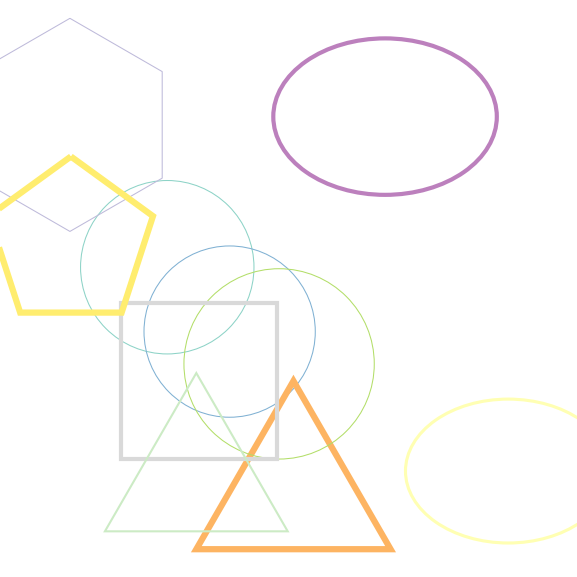[{"shape": "circle", "thickness": 0.5, "radius": 0.75, "center": [0.29, 0.536]}, {"shape": "oval", "thickness": 1.5, "radius": 0.89, "center": [0.88, 0.183]}, {"shape": "hexagon", "thickness": 0.5, "radius": 0.92, "center": [0.121, 0.783]}, {"shape": "circle", "thickness": 0.5, "radius": 0.74, "center": [0.398, 0.425]}, {"shape": "triangle", "thickness": 3, "radius": 0.97, "center": [0.508, 0.145]}, {"shape": "circle", "thickness": 0.5, "radius": 0.82, "center": [0.483, 0.369]}, {"shape": "square", "thickness": 2, "radius": 0.68, "center": [0.345, 0.34]}, {"shape": "oval", "thickness": 2, "radius": 0.97, "center": [0.667, 0.797]}, {"shape": "triangle", "thickness": 1, "radius": 0.91, "center": [0.34, 0.17]}, {"shape": "pentagon", "thickness": 3, "radius": 0.75, "center": [0.123, 0.579]}]